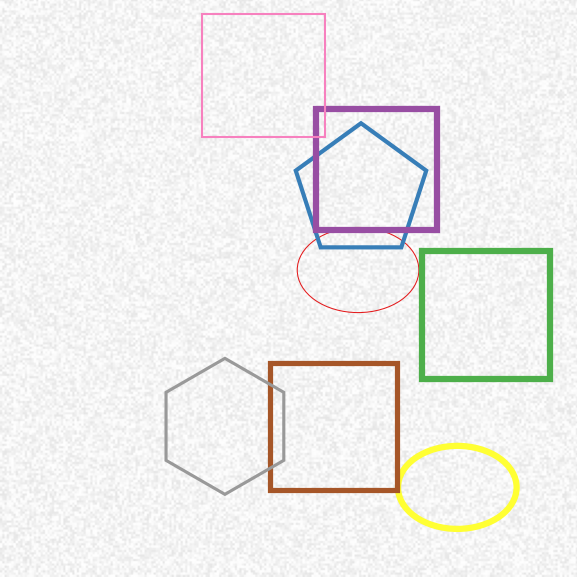[{"shape": "oval", "thickness": 0.5, "radius": 0.53, "center": [0.62, 0.532]}, {"shape": "pentagon", "thickness": 2, "radius": 0.59, "center": [0.625, 0.667]}, {"shape": "square", "thickness": 3, "radius": 0.55, "center": [0.841, 0.454]}, {"shape": "square", "thickness": 3, "radius": 0.52, "center": [0.652, 0.706]}, {"shape": "oval", "thickness": 3, "radius": 0.51, "center": [0.792, 0.155]}, {"shape": "square", "thickness": 2.5, "radius": 0.55, "center": [0.578, 0.26]}, {"shape": "square", "thickness": 1, "radius": 0.53, "center": [0.456, 0.868]}, {"shape": "hexagon", "thickness": 1.5, "radius": 0.59, "center": [0.389, 0.261]}]